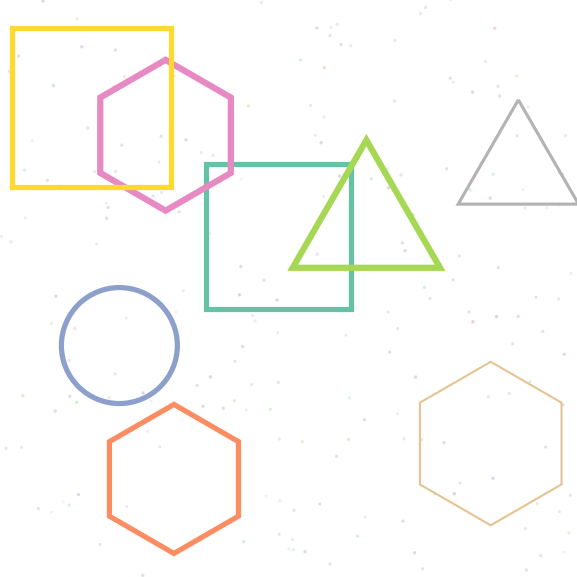[{"shape": "square", "thickness": 2.5, "radius": 0.63, "center": [0.482, 0.589]}, {"shape": "hexagon", "thickness": 2.5, "radius": 0.65, "center": [0.301, 0.17]}, {"shape": "circle", "thickness": 2.5, "radius": 0.5, "center": [0.207, 0.401]}, {"shape": "hexagon", "thickness": 3, "radius": 0.65, "center": [0.287, 0.765]}, {"shape": "triangle", "thickness": 3, "radius": 0.74, "center": [0.634, 0.609]}, {"shape": "square", "thickness": 2.5, "radius": 0.69, "center": [0.158, 0.813]}, {"shape": "hexagon", "thickness": 1, "radius": 0.71, "center": [0.85, 0.231]}, {"shape": "triangle", "thickness": 1.5, "radius": 0.6, "center": [0.898, 0.706]}]